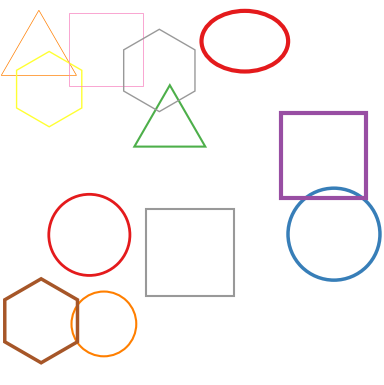[{"shape": "circle", "thickness": 2, "radius": 0.53, "center": [0.232, 0.39]}, {"shape": "oval", "thickness": 3, "radius": 0.56, "center": [0.636, 0.893]}, {"shape": "circle", "thickness": 2.5, "radius": 0.6, "center": [0.867, 0.392]}, {"shape": "triangle", "thickness": 1.5, "radius": 0.53, "center": [0.441, 0.672]}, {"shape": "square", "thickness": 3, "radius": 0.55, "center": [0.84, 0.596]}, {"shape": "triangle", "thickness": 0.5, "radius": 0.56, "center": [0.101, 0.861]}, {"shape": "circle", "thickness": 1.5, "radius": 0.42, "center": [0.27, 0.159]}, {"shape": "hexagon", "thickness": 1, "radius": 0.49, "center": [0.128, 0.768]}, {"shape": "hexagon", "thickness": 2.5, "radius": 0.55, "center": [0.107, 0.167]}, {"shape": "square", "thickness": 0.5, "radius": 0.48, "center": [0.275, 0.872]}, {"shape": "square", "thickness": 1.5, "radius": 0.57, "center": [0.494, 0.345]}, {"shape": "hexagon", "thickness": 1, "radius": 0.53, "center": [0.414, 0.817]}]